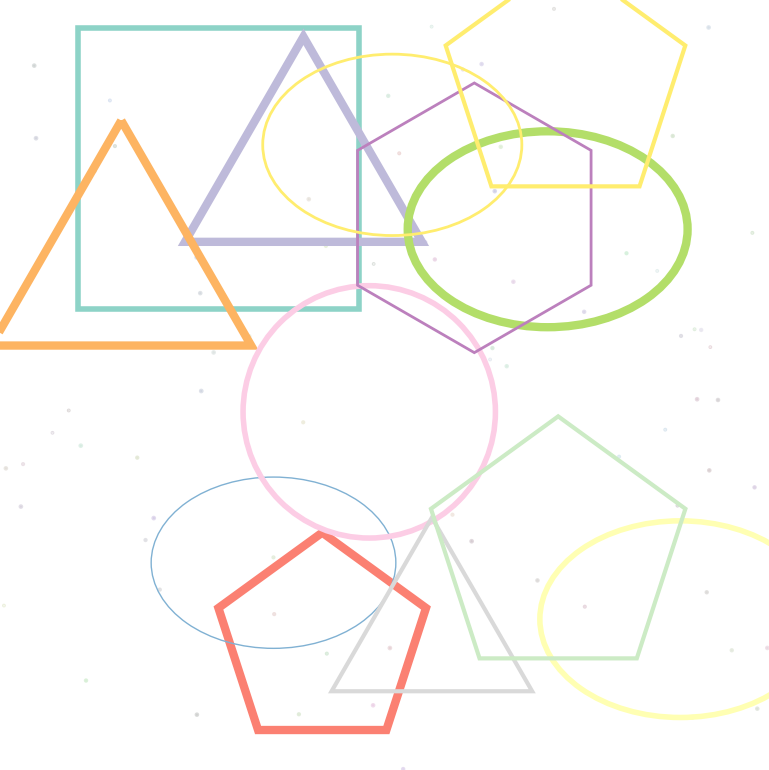[{"shape": "square", "thickness": 2, "radius": 0.91, "center": [0.284, 0.781]}, {"shape": "oval", "thickness": 2, "radius": 0.91, "center": [0.884, 0.196]}, {"shape": "triangle", "thickness": 3, "radius": 0.89, "center": [0.394, 0.775]}, {"shape": "pentagon", "thickness": 3, "radius": 0.71, "center": [0.418, 0.167]}, {"shape": "oval", "thickness": 0.5, "radius": 0.79, "center": [0.355, 0.269]}, {"shape": "triangle", "thickness": 3, "radius": 0.97, "center": [0.157, 0.649]}, {"shape": "oval", "thickness": 3, "radius": 0.91, "center": [0.711, 0.702]}, {"shape": "circle", "thickness": 2, "radius": 0.82, "center": [0.48, 0.465]}, {"shape": "triangle", "thickness": 1.5, "radius": 0.75, "center": [0.561, 0.177]}, {"shape": "hexagon", "thickness": 1, "radius": 0.88, "center": [0.616, 0.717]}, {"shape": "pentagon", "thickness": 1.5, "radius": 0.87, "center": [0.725, 0.286]}, {"shape": "oval", "thickness": 1, "radius": 0.84, "center": [0.509, 0.812]}, {"shape": "pentagon", "thickness": 1.5, "radius": 0.82, "center": [0.734, 0.89]}]